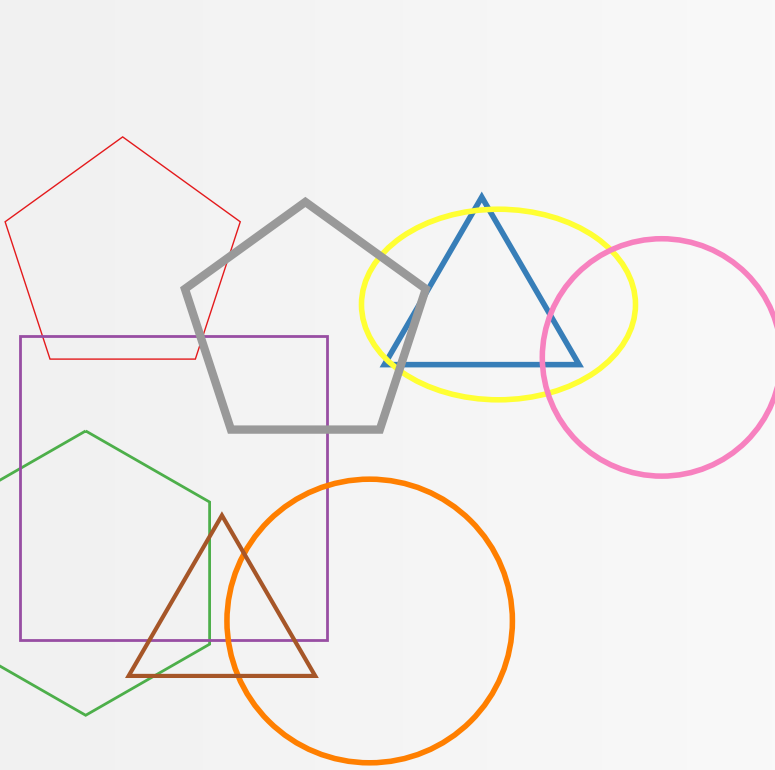[{"shape": "pentagon", "thickness": 0.5, "radius": 0.8, "center": [0.158, 0.663]}, {"shape": "triangle", "thickness": 2, "radius": 0.73, "center": [0.622, 0.599]}, {"shape": "hexagon", "thickness": 1, "radius": 0.92, "center": [0.111, 0.256]}, {"shape": "square", "thickness": 1, "radius": 0.99, "center": [0.224, 0.366]}, {"shape": "circle", "thickness": 2, "radius": 0.92, "center": [0.477, 0.194]}, {"shape": "oval", "thickness": 2, "radius": 0.88, "center": [0.643, 0.605]}, {"shape": "triangle", "thickness": 1.5, "radius": 0.69, "center": [0.286, 0.192]}, {"shape": "circle", "thickness": 2, "radius": 0.77, "center": [0.854, 0.536]}, {"shape": "pentagon", "thickness": 3, "radius": 0.82, "center": [0.394, 0.574]}]